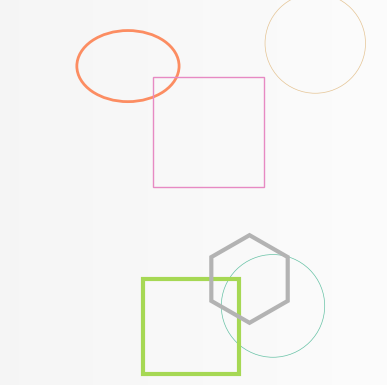[{"shape": "circle", "thickness": 0.5, "radius": 0.67, "center": [0.705, 0.205]}, {"shape": "oval", "thickness": 2, "radius": 0.66, "center": [0.33, 0.828]}, {"shape": "square", "thickness": 1, "radius": 0.71, "center": [0.538, 0.657]}, {"shape": "square", "thickness": 3, "radius": 0.62, "center": [0.493, 0.152]}, {"shape": "circle", "thickness": 0.5, "radius": 0.65, "center": [0.814, 0.887]}, {"shape": "hexagon", "thickness": 3, "radius": 0.57, "center": [0.644, 0.275]}]